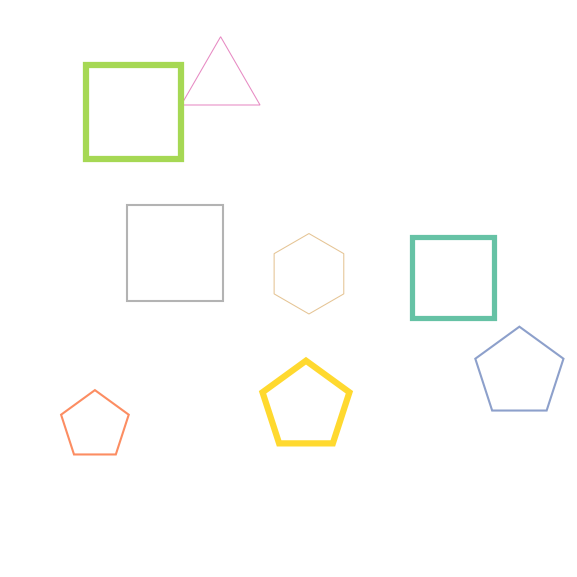[{"shape": "square", "thickness": 2.5, "radius": 0.35, "center": [0.784, 0.518]}, {"shape": "pentagon", "thickness": 1, "radius": 0.31, "center": [0.164, 0.262]}, {"shape": "pentagon", "thickness": 1, "radius": 0.4, "center": [0.899, 0.353]}, {"shape": "triangle", "thickness": 0.5, "radius": 0.39, "center": [0.382, 0.857]}, {"shape": "square", "thickness": 3, "radius": 0.41, "center": [0.231, 0.805]}, {"shape": "pentagon", "thickness": 3, "radius": 0.4, "center": [0.53, 0.295]}, {"shape": "hexagon", "thickness": 0.5, "radius": 0.35, "center": [0.535, 0.525]}, {"shape": "square", "thickness": 1, "radius": 0.41, "center": [0.303, 0.561]}]